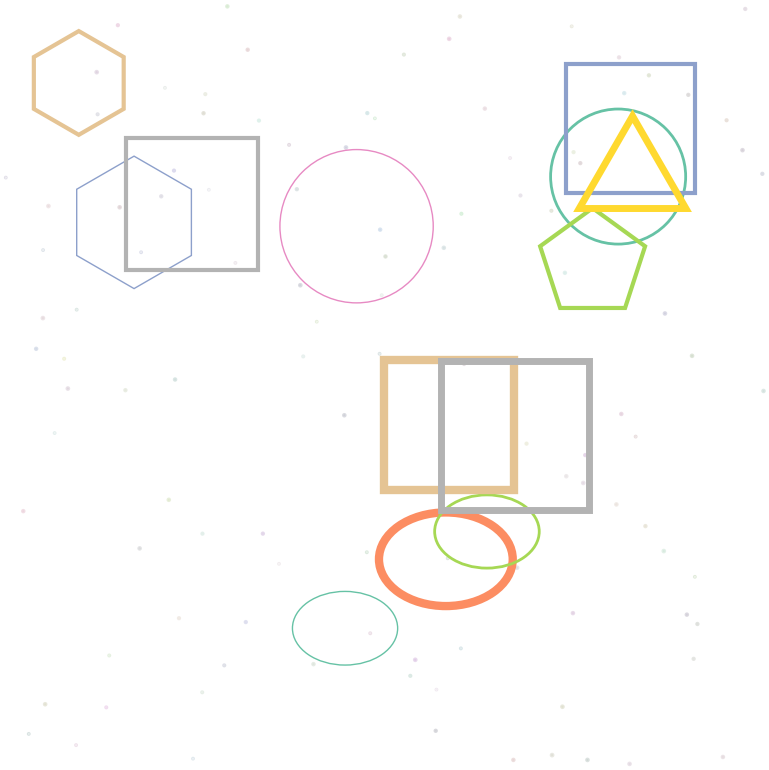[{"shape": "circle", "thickness": 1, "radius": 0.44, "center": [0.803, 0.771]}, {"shape": "oval", "thickness": 0.5, "radius": 0.34, "center": [0.448, 0.184]}, {"shape": "oval", "thickness": 3, "radius": 0.43, "center": [0.579, 0.274]}, {"shape": "square", "thickness": 1.5, "radius": 0.42, "center": [0.819, 0.833]}, {"shape": "hexagon", "thickness": 0.5, "radius": 0.43, "center": [0.174, 0.711]}, {"shape": "circle", "thickness": 0.5, "radius": 0.5, "center": [0.463, 0.706]}, {"shape": "pentagon", "thickness": 1.5, "radius": 0.36, "center": [0.77, 0.658]}, {"shape": "oval", "thickness": 1, "radius": 0.34, "center": [0.632, 0.31]}, {"shape": "triangle", "thickness": 2.5, "radius": 0.4, "center": [0.822, 0.769]}, {"shape": "square", "thickness": 3, "radius": 0.42, "center": [0.583, 0.448]}, {"shape": "hexagon", "thickness": 1.5, "radius": 0.34, "center": [0.102, 0.892]}, {"shape": "square", "thickness": 1.5, "radius": 0.43, "center": [0.249, 0.735]}, {"shape": "square", "thickness": 2.5, "radius": 0.48, "center": [0.669, 0.435]}]